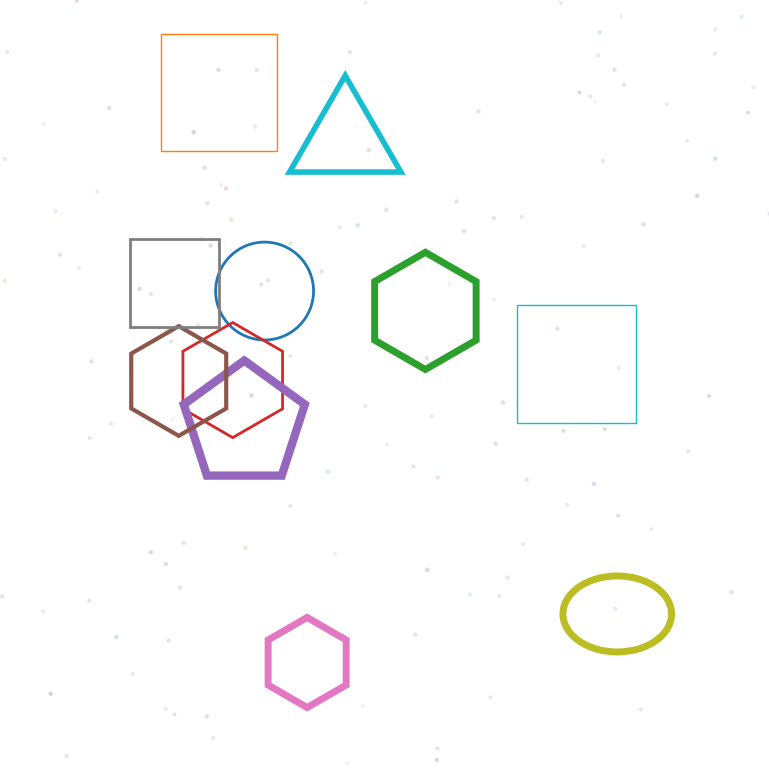[{"shape": "circle", "thickness": 1, "radius": 0.32, "center": [0.344, 0.622]}, {"shape": "square", "thickness": 0.5, "radius": 0.38, "center": [0.285, 0.88]}, {"shape": "hexagon", "thickness": 2.5, "radius": 0.38, "center": [0.552, 0.596]}, {"shape": "hexagon", "thickness": 1, "radius": 0.37, "center": [0.302, 0.506]}, {"shape": "pentagon", "thickness": 3, "radius": 0.41, "center": [0.317, 0.449]}, {"shape": "hexagon", "thickness": 1.5, "radius": 0.36, "center": [0.232, 0.505]}, {"shape": "hexagon", "thickness": 2.5, "radius": 0.29, "center": [0.399, 0.14]}, {"shape": "square", "thickness": 1, "radius": 0.29, "center": [0.226, 0.632]}, {"shape": "oval", "thickness": 2.5, "radius": 0.35, "center": [0.802, 0.203]}, {"shape": "square", "thickness": 0.5, "radius": 0.38, "center": [0.749, 0.527]}, {"shape": "triangle", "thickness": 2, "radius": 0.42, "center": [0.448, 0.818]}]